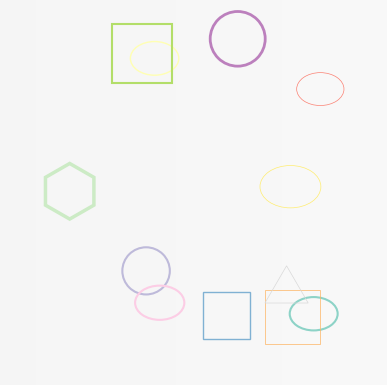[{"shape": "oval", "thickness": 1.5, "radius": 0.31, "center": [0.81, 0.185]}, {"shape": "oval", "thickness": 1, "radius": 0.31, "center": [0.399, 0.848]}, {"shape": "circle", "thickness": 1.5, "radius": 0.31, "center": [0.377, 0.296]}, {"shape": "oval", "thickness": 0.5, "radius": 0.31, "center": [0.827, 0.769]}, {"shape": "square", "thickness": 1, "radius": 0.31, "center": [0.584, 0.181]}, {"shape": "square", "thickness": 0.5, "radius": 0.35, "center": [0.755, 0.177]}, {"shape": "square", "thickness": 1.5, "radius": 0.38, "center": [0.366, 0.861]}, {"shape": "oval", "thickness": 1.5, "radius": 0.32, "center": [0.412, 0.214]}, {"shape": "triangle", "thickness": 0.5, "radius": 0.32, "center": [0.74, 0.245]}, {"shape": "circle", "thickness": 2, "radius": 0.35, "center": [0.613, 0.899]}, {"shape": "hexagon", "thickness": 2.5, "radius": 0.36, "center": [0.18, 0.503]}, {"shape": "oval", "thickness": 0.5, "radius": 0.39, "center": [0.749, 0.515]}]